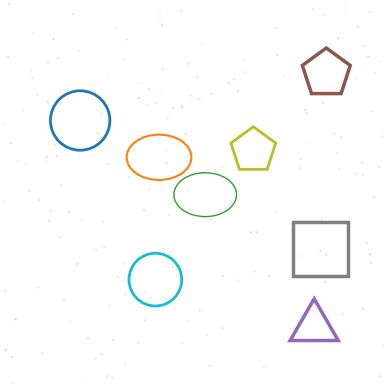[{"shape": "circle", "thickness": 2, "radius": 0.39, "center": [0.208, 0.687]}, {"shape": "oval", "thickness": 1.5, "radius": 0.42, "center": [0.413, 0.591]}, {"shape": "oval", "thickness": 1, "radius": 0.41, "center": [0.533, 0.494]}, {"shape": "triangle", "thickness": 2.5, "radius": 0.36, "center": [0.816, 0.152]}, {"shape": "pentagon", "thickness": 2.5, "radius": 0.33, "center": [0.848, 0.81]}, {"shape": "square", "thickness": 2.5, "radius": 0.35, "center": [0.833, 0.354]}, {"shape": "pentagon", "thickness": 2, "radius": 0.31, "center": [0.658, 0.61]}, {"shape": "circle", "thickness": 2, "radius": 0.34, "center": [0.404, 0.274]}]